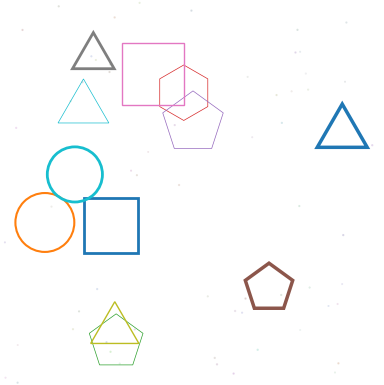[{"shape": "triangle", "thickness": 2.5, "radius": 0.37, "center": [0.889, 0.655]}, {"shape": "square", "thickness": 2, "radius": 0.35, "center": [0.289, 0.415]}, {"shape": "circle", "thickness": 1.5, "radius": 0.38, "center": [0.117, 0.422]}, {"shape": "pentagon", "thickness": 0.5, "radius": 0.37, "center": [0.302, 0.112]}, {"shape": "hexagon", "thickness": 0.5, "radius": 0.36, "center": [0.477, 0.759]}, {"shape": "pentagon", "thickness": 0.5, "radius": 0.41, "center": [0.501, 0.681]}, {"shape": "pentagon", "thickness": 2.5, "radius": 0.32, "center": [0.699, 0.252]}, {"shape": "square", "thickness": 1, "radius": 0.41, "center": [0.397, 0.807]}, {"shape": "triangle", "thickness": 2, "radius": 0.31, "center": [0.242, 0.853]}, {"shape": "triangle", "thickness": 1, "radius": 0.36, "center": [0.298, 0.144]}, {"shape": "triangle", "thickness": 0.5, "radius": 0.38, "center": [0.217, 0.719]}, {"shape": "circle", "thickness": 2, "radius": 0.36, "center": [0.194, 0.547]}]